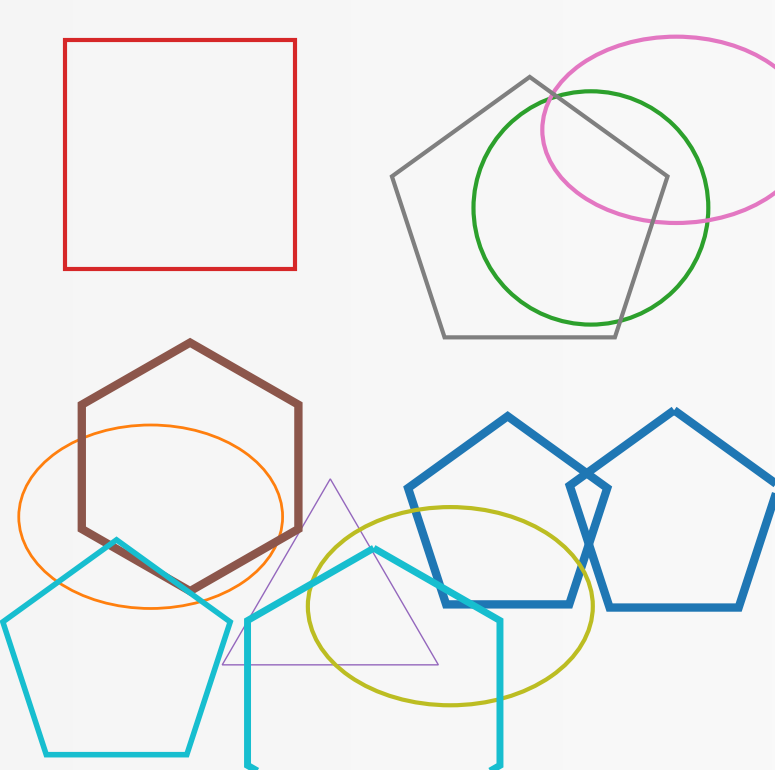[{"shape": "pentagon", "thickness": 3, "radius": 0.71, "center": [0.87, 0.326]}, {"shape": "pentagon", "thickness": 3, "radius": 0.68, "center": [0.655, 0.324]}, {"shape": "oval", "thickness": 1, "radius": 0.85, "center": [0.194, 0.329]}, {"shape": "circle", "thickness": 1.5, "radius": 0.76, "center": [0.762, 0.73]}, {"shape": "square", "thickness": 1.5, "radius": 0.74, "center": [0.232, 0.8]}, {"shape": "triangle", "thickness": 0.5, "radius": 0.81, "center": [0.426, 0.217]}, {"shape": "hexagon", "thickness": 3, "radius": 0.81, "center": [0.245, 0.394]}, {"shape": "oval", "thickness": 1.5, "radius": 0.86, "center": [0.873, 0.831]}, {"shape": "pentagon", "thickness": 1.5, "radius": 0.93, "center": [0.684, 0.713]}, {"shape": "oval", "thickness": 1.5, "radius": 0.92, "center": [0.581, 0.213]}, {"shape": "hexagon", "thickness": 2.5, "radius": 0.94, "center": [0.482, 0.1]}, {"shape": "pentagon", "thickness": 2, "radius": 0.77, "center": [0.15, 0.145]}]